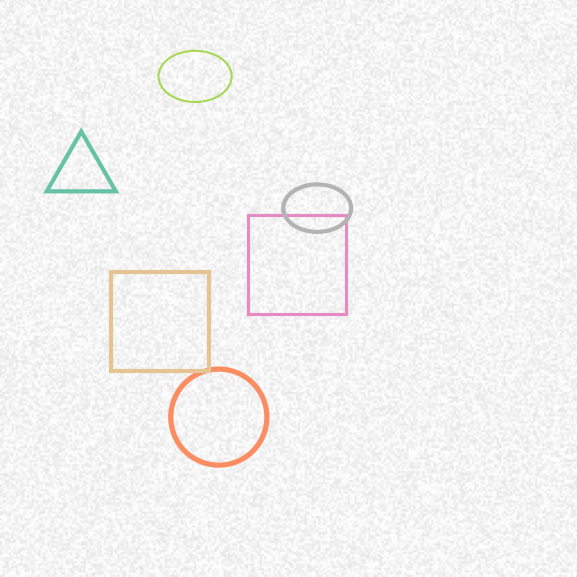[{"shape": "triangle", "thickness": 2, "radius": 0.35, "center": [0.141, 0.702]}, {"shape": "circle", "thickness": 2.5, "radius": 0.42, "center": [0.379, 0.277]}, {"shape": "square", "thickness": 1.5, "radius": 0.43, "center": [0.514, 0.541]}, {"shape": "oval", "thickness": 1, "radius": 0.32, "center": [0.338, 0.867]}, {"shape": "square", "thickness": 2, "radius": 0.43, "center": [0.277, 0.442]}, {"shape": "oval", "thickness": 2, "radius": 0.29, "center": [0.549, 0.639]}]